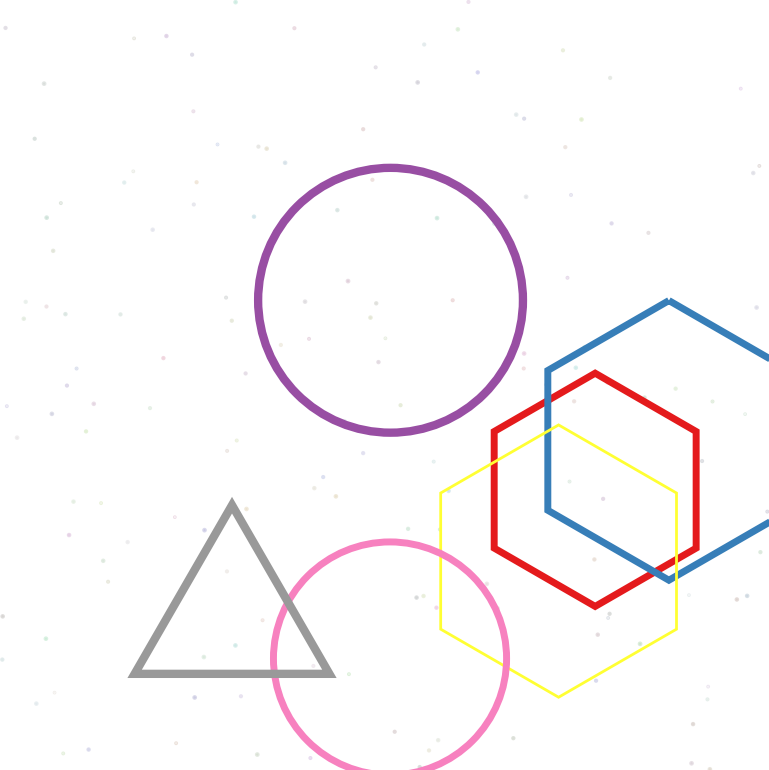[{"shape": "hexagon", "thickness": 2.5, "radius": 0.76, "center": [0.773, 0.364]}, {"shape": "hexagon", "thickness": 2.5, "radius": 0.91, "center": [0.869, 0.428]}, {"shape": "circle", "thickness": 3, "radius": 0.86, "center": [0.507, 0.61]}, {"shape": "hexagon", "thickness": 1, "radius": 0.88, "center": [0.725, 0.271]}, {"shape": "circle", "thickness": 2.5, "radius": 0.76, "center": [0.507, 0.145]}, {"shape": "triangle", "thickness": 3, "radius": 0.73, "center": [0.301, 0.198]}]